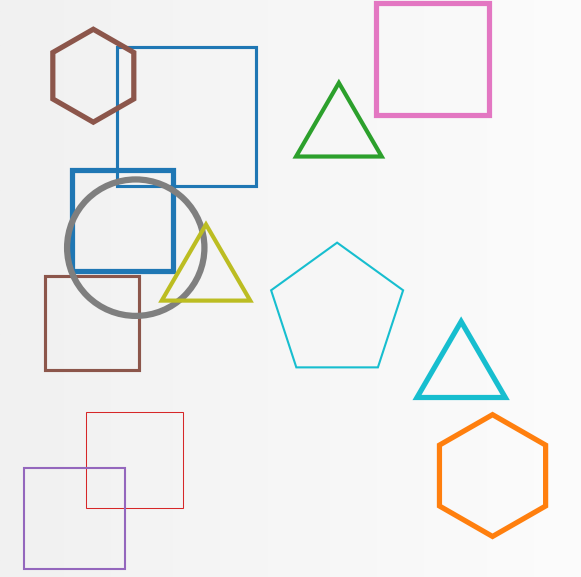[{"shape": "square", "thickness": 1.5, "radius": 0.6, "center": [0.321, 0.797]}, {"shape": "square", "thickness": 2.5, "radius": 0.43, "center": [0.211, 0.617]}, {"shape": "hexagon", "thickness": 2.5, "radius": 0.53, "center": [0.847, 0.176]}, {"shape": "triangle", "thickness": 2, "radius": 0.43, "center": [0.583, 0.771]}, {"shape": "square", "thickness": 0.5, "radius": 0.42, "center": [0.231, 0.203]}, {"shape": "square", "thickness": 1, "radius": 0.44, "center": [0.128, 0.102]}, {"shape": "hexagon", "thickness": 2.5, "radius": 0.4, "center": [0.161, 0.868]}, {"shape": "square", "thickness": 1.5, "radius": 0.41, "center": [0.158, 0.44]}, {"shape": "square", "thickness": 2.5, "radius": 0.48, "center": [0.744, 0.897]}, {"shape": "circle", "thickness": 3, "radius": 0.59, "center": [0.234, 0.57]}, {"shape": "triangle", "thickness": 2, "radius": 0.44, "center": [0.354, 0.523]}, {"shape": "triangle", "thickness": 2.5, "radius": 0.44, "center": [0.793, 0.355]}, {"shape": "pentagon", "thickness": 1, "radius": 0.6, "center": [0.58, 0.46]}]